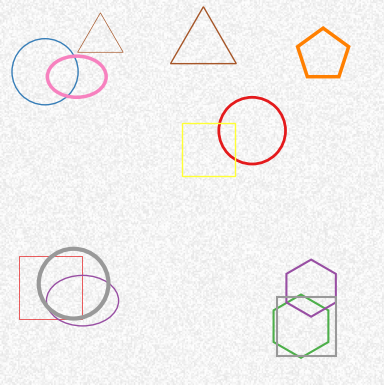[{"shape": "circle", "thickness": 2, "radius": 0.43, "center": [0.655, 0.661]}, {"shape": "square", "thickness": 0.5, "radius": 0.41, "center": [0.132, 0.254]}, {"shape": "circle", "thickness": 1, "radius": 0.43, "center": [0.117, 0.814]}, {"shape": "hexagon", "thickness": 1.5, "radius": 0.41, "center": [0.782, 0.153]}, {"shape": "hexagon", "thickness": 1.5, "radius": 0.37, "center": [0.808, 0.252]}, {"shape": "oval", "thickness": 1, "radius": 0.47, "center": [0.214, 0.219]}, {"shape": "pentagon", "thickness": 2.5, "radius": 0.35, "center": [0.839, 0.857]}, {"shape": "square", "thickness": 1, "radius": 0.35, "center": [0.542, 0.612]}, {"shape": "triangle", "thickness": 1, "radius": 0.49, "center": [0.528, 0.884]}, {"shape": "triangle", "thickness": 0.5, "radius": 0.34, "center": [0.261, 0.898]}, {"shape": "oval", "thickness": 2.5, "radius": 0.38, "center": [0.199, 0.801]}, {"shape": "circle", "thickness": 3, "radius": 0.45, "center": [0.191, 0.263]}, {"shape": "square", "thickness": 1.5, "radius": 0.38, "center": [0.796, 0.151]}]